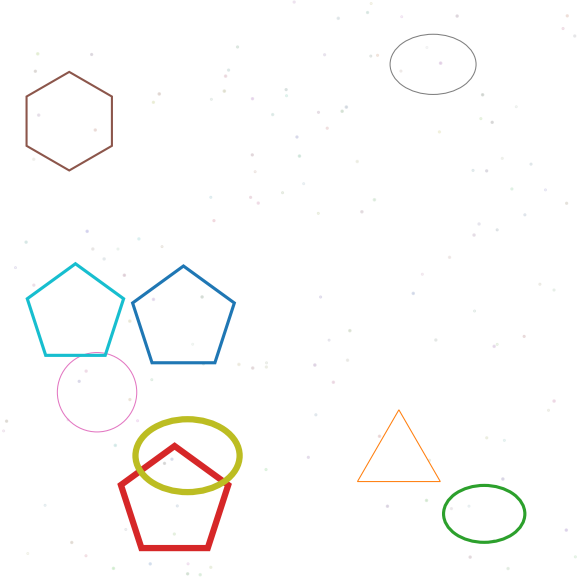[{"shape": "pentagon", "thickness": 1.5, "radius": 0.46, "center": [0.318, 0.446]}, {"shape": "triangle", "thickness": 0.5, "radius": 0.41, "center": [0.691, 0.207]}, {"shape": "oval", "thickness": 1.5, "radius": 0.35, "center": [0.838, 0.109]}, {"shape": "pentagon", "thickness": 3, "radius": 0.49, "center": [0.302, 0.129]}, {"shape": "hexagon", "thickness": 1, "radius": 0.43, "center": [0.12, 0.789]}, {"shape": "circle", "thickness": 0.5, "radius": 0.34, "center": [0.168, 0.32]}, {"shape": "oval", "thickness": 0.5, "radius": 0.37, "center": [0.75, 0.888]}, {"shape": "oval", "thickness": 3, "radius": 0.45, "center": [0.325, 0.21]}, {"shape": "pentagon", "thickness": 1.5, "radius": 0.44, "center": [0.131, 0.455]}]